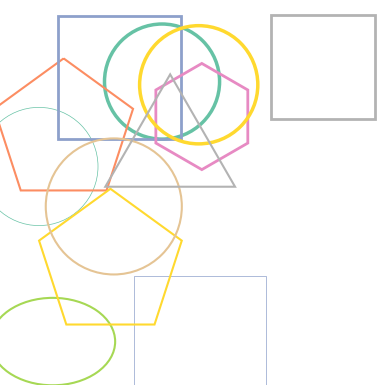[{"shape": "circle", "thickness": 0.5, "radius": 0.77, "center": [0.101, 0.568]}, {"shape": "circle", "thickness": 2.5, "radius": 0.75, "center": [0.421, 0.788]}, {"shape": "pentagon", "thickness": 1.5, "radius": 0.95, "center": [0.165, 0.659]}, {"shape": "square", "thickness": 2, "radius": 0.8, "center": [0.31, 0.798]}, {"shape": "square", "thickness": 0.5, "radius": 0.86, "center": [0.52, 0.111]}, {"shape": "hexagon", "thickness": 2, "radius": 0.69, "center": [0.524, 0.697]}, {"shape": "oval", "thickness": 1.5, "radius": 0.81, "center": [0.137, 0.113]}, {"shape": "circle", "thickness": 2.5, "radius": 0.77, "center": [0.516, 0.78]}, {"shape": "pentagon", "thickness": 1.5, "radius": 0.97, "center": [0.287, 0.315]}, {"shape": "circle", "thickness": 1.5, "radius": 0.88, "center": [0.296, 0.464]}, {"shape": "triangle", "thickness": 1.5, "radius": 0.97, "center": [0.442, 0.612]}, {"shape": "square", "thickness": 2, "radius": 0.68, "center": [0.839, 0.825]}]